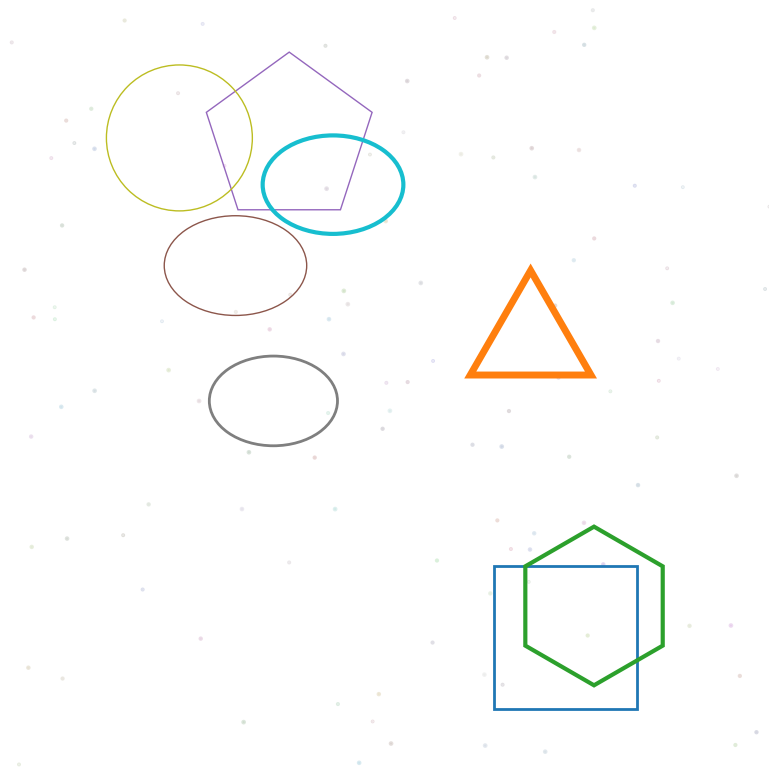[{"shape": "square", "thickness": 1, "radius": 0.47, "center": [0.734, 0.172]}, {"shape": "triangle", "thickness": 2.5, "radius": 0.45, "center": [0.689, 0.558]}, {"shape": "hexagon", "thickness": 1.5, "radius": 0.52, "center": [0.771, 0.213]}, {"shape": "pentagon", "thickness": 0.5, "radius": 0.57, "center": [0.376, 0.819]}, {"shape": "oval", "thickness": 0.5, "radius": 0.46, "center": [0.306, 0.655]}, {"shape": "oval", "thickness": 1, "radius": 0.42, "center": [0.355, 0.479]}, {"shape": "circle", "thickness": 0.5, "radius": 0.47, "center": [0.233, 0.821]}, {"shape": "oval", "thickness": 1.5, "radius": 0.46, "center": [0.432, 0.76]}]